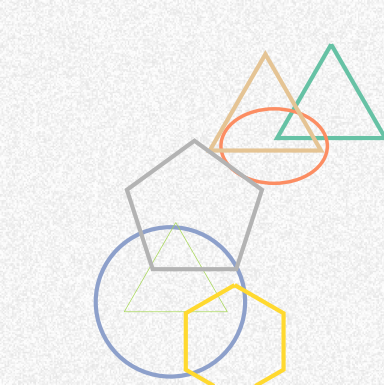[{"shape": "triangle", "thickness": 3, "radius": 0.81, "center": [0.86, 0.722]}, {"shape": "oval", "thickness": 2.5, "radius": 0.69, "center": [0.712, 0.621]}, {"shape": "circle", "thickness": 3, "radius": 0.97, "center": [0.443, 0.216]}, {"shape": "triangle", "thickness": 0.5, "radius": 0.77, "center": [0.457, 0.267]}, {"shape": "hexagon", "thickness": 3, "radius": 0.73, "center": [0.61, 0.113]}, {"shape": "triangle", "thickness": 3, "radius": 0.83, "center": [0.689, 0.692]}, {"shape": "pentagon", "thickness": 3, "radius": 0.92, "center": [0.505, 0.45]}]